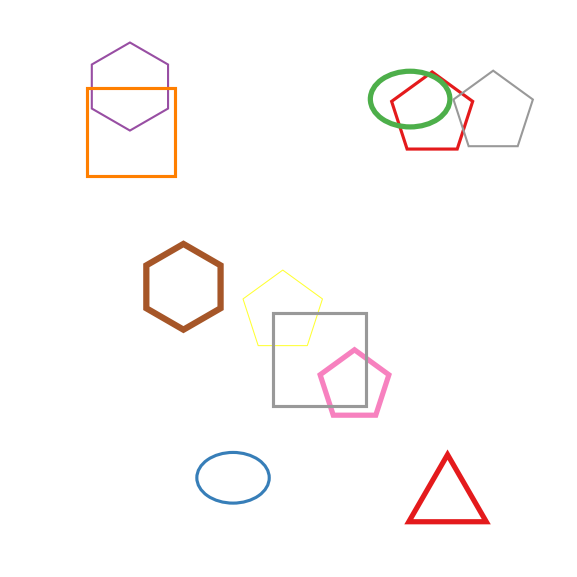[{"shape": "triangle", "thickness": 2.5, "radius": 0.39, "center": [0.775, 0.134]}, {"shape": "pentagon", "thickness": 1.5, "radius": 0.37, "center": [0.748, 0.801]}, {"shape": "oval", "thickness": 1.5, "radius": 0.31, "center": [0.404, 0.172]}, {"shape": "oval", "thickness": 2.5, "radius": 0.34, "center": [0.71, 0.828]}, {"shape": "hexagon", "thickness": 1, "radius": 0.38, "center": [0.225, 0.849]}, {"shape": "square", "thickness": 1.5, "radius": 0.38, "center": [0.227, 0.77]}, {"shape": "pentagon", "thickness": 0.5, "radius": 0.36, "center": [0.49, 0.459]}, {"shape": "hexagon", "thickness": 3, "radius": 0.37, "center": [0.318, 0.502]}, {"shape": "pentagon", "thickness": 2.5, "radius": 0.31, "center": [0.614, 0.331]}, {"shape": "pentagon", "thickness": 1, "radius": 0.36, "center": [0.854, 0.804]}, {"shape": "square", "thickness": 1.5, "radius": 0.4, "center": [0.553, 0.377]}]